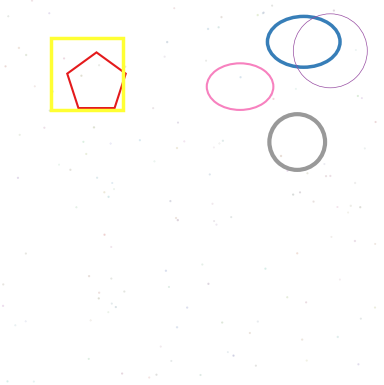[{"shape": "pentagon", "thickness": 1.5, "radius": 0.4, "center": [0.251, 0.784]}, {"shape": "oval", "thickness": 2.5, "radius": 0.47, "center": [0.789, 0.891]}, {"shape": "circle", "thickness": 0.5, "radius": 0.48, "center": [0.858, 0.868]}, {"shape": "square", "thickness": 2.5, "radius": 0.47, "center": [0.226, 0.808]}, {"shape": "oval", "thickness": 1.5, "radius": 0.43, "center": [0.624, 0.775]}, {"shape": "circle", "thickness": 3, "radius": 0.36, "center": [0.772, 0.631]}]